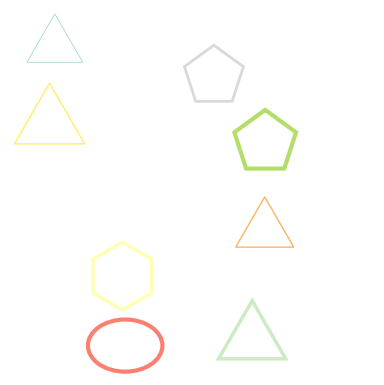[{"shape": "triangle", "thickness": 0.5, "radius": 0.42, "center": [0.142, 0.88]}, {"shape": "hexagon", "thickness": 2.5, "radius": 0.44, "center": [0.318, 0.283]}, {"shape": "oval", "thickness": 3, "radius": 0.48, "center": [0.325, 0.102]}, {"shape": "triangle", "thickness": 1, "radius": 0.44, "center": [0.688, 0.402]}, {"shape": "pentagon", "thickness": 3, "radius": 0.42, "center": [0.689, 0.63]}, {"shape": "pentagon", "thickness": 2, "radius": 0.4, "center": [0.556, 0.802]}, {"shape": "triangle", "thickness": 2.5, "radius": 0.5, "center": [0.655, 0.118]}, {"shape": "triangle", "thickness": 1, "radius": 0.53, "center": [0.129, 0.679]}]